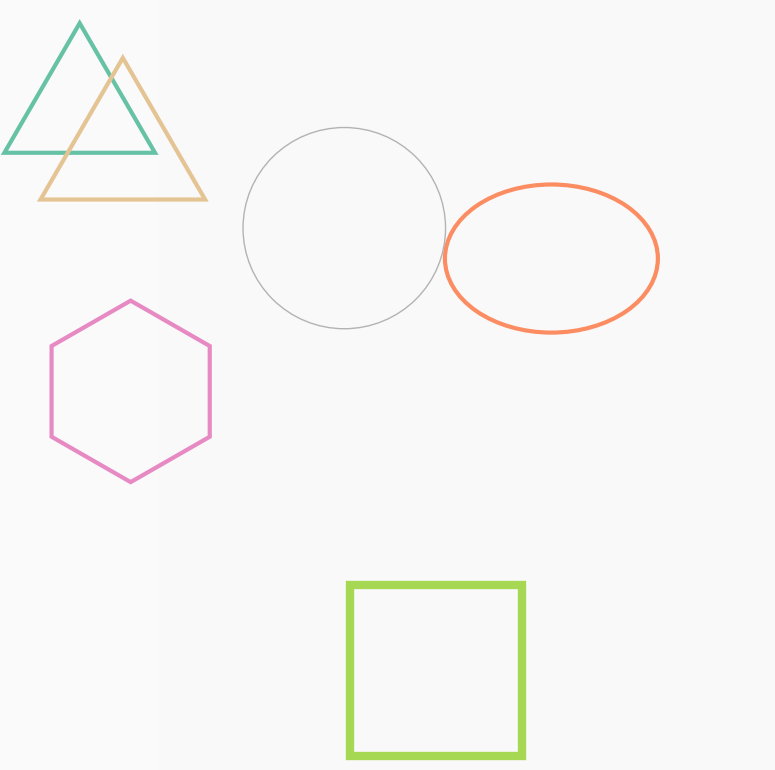[{"shape": "triangle", "thickness": 1.5, "radius": 0.56, "center": [0.103, 0.858]}, {"shape": "oval", "thickness": 1.5, "radius": 0.69, "center": [0.711, 0.664]}, {"shape": "hexagon", "thickness": 1.5, "radius": 0.59, "center": [0.169, 0.492]}, {"shape": "square", "thickness": 3, "radius": 0.55, "center": [0.563, 0.129]}, {"shape": "triangle", "thickness": 1.5, "radius": 0.61, "center": [0.158, 0.802]}, {"shape": "circle", "thickness": 0.5, "radius": 0.65, "center": [0.444, 0.704]}]